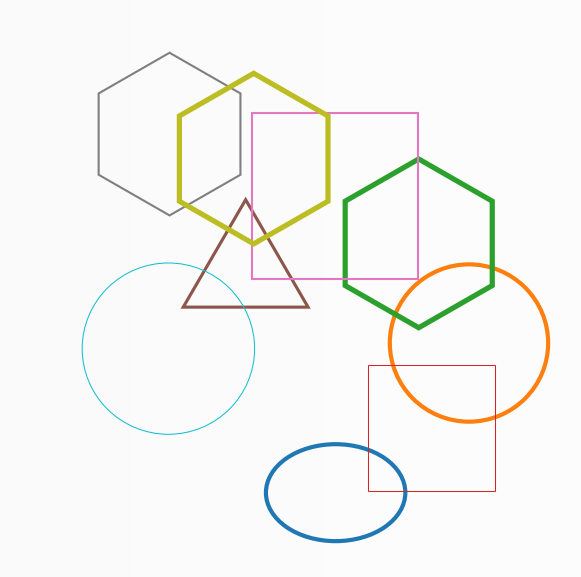[{"shape": "oval", "thickness": 2, "radius": 0.6, "center": [0.577, 0.146]}, {"shape": "circle", "thickness": 2, "radius": 0.68, "center": [0.807, 0.405]}, {"shape": "hexagon", "thickness": 2.5, "radius": 0.73, "center": [0.72, 0.578]}, {"shape": "square", "thickness": 0.5, "radius": 0.55, "center": [0.743, 0.258]}, {"shape": "triangle", "thickness": 1.5, "radius": 0.62, "center": [0.423, 0.529]}, {"shape": "square", "thickness": 1, "radius": 0.72, "center": [0.577, 0.66]}, {"shape": "hexagon", "thickness": 1, "radius": 0.7, "center": [0.292, 0.767]}, {"shape": "hexagon", "thickness": 2.5, "radius": 0.74, "center": [0.436, 0.724]}, {"shape": "circle", "thickness": 0.5, "radius": 0.74, "center": [0.29, 0.395]}]